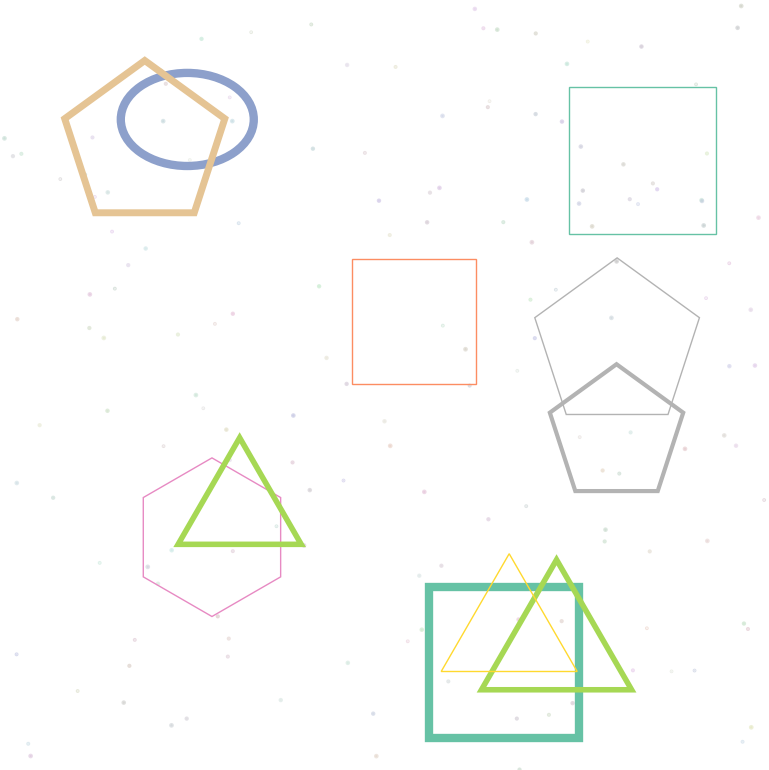[{"shape": "square", "thickness": 0.5, "radius": 0.48, "center": [0.834, 0.791]}, {"shape": "square", "thickness": 3, "radius": 0.49, "center": [0.655, 0.139]}, {"shape": "square", "thickness": 0.5, "radius": 0.4, "center": [0.538, 0.583]}, {"shape": "oval", "thickness": 3, "radius": 0.43, "center": [0.243, 0.845]}, {"shape": "hexagon", "thickness": 0.5, "radius": 0.51, "center": [0.275, 0.302]}, {"shape": "triangle", "thickness": 2, "radius": 0.56, "center": [0.723, 0.16]}, {"shape": "triangle", "thickness": 2, "radius": 0.46, "center": [0.311, 0.339]}, {"shape": "triangle", "thickness": 0.5, "radius": 0.51, "center": [0.661, 0.179]}, {"shape": "pentagon", "thickness": 2.5, "radius": 0.55, "center": [0.188, 0.812]}, {"shape": "pentagon", "thickness": 1.5, "radius": 0.46, "center": [0.801, 0.436]}, {"shape": "pentagon", "thickness": 0.5, "radius": 0.56, "center": [0.801, 0.553]}]